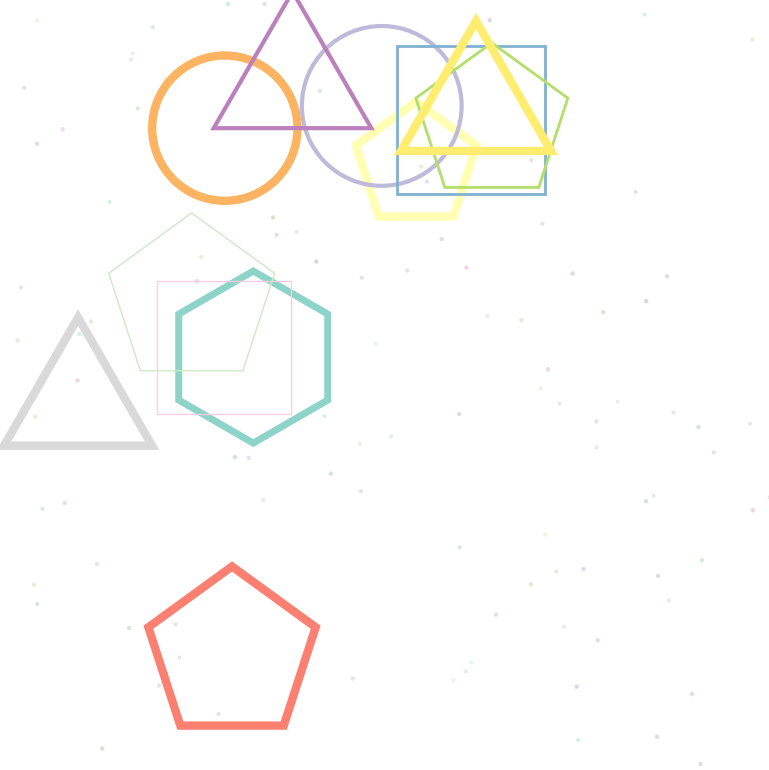[{"shape": "hexagon", "thickness": 2.5, "radius": 0.56, "center": [0.329, 0.536]}, {"shape": "pentagon", "thickness": 3, "radius": 0.41, "center": [0.54, 0.786]}, {"shape": "circle", "thickness": 1.5, "radius": 0.52, "center": [0.496, 0.862]}, {"shape": "pentagon", "thickness": 3, "radius": 0.57, "center": [0.301, 0.15]}, {"shape": "square", "thickness": 1, "radius": 0.48, "center": [0.611, 0.844]}, {"shape": "circle", "thickness": 3, "radius": 0.47, "center": [0.292, 0.834]}, {"shape": "pentagon", "thickness": 1, "radius": 0.52, "center": [0.639, 0.841]}, {"shape": "square", "thickness": 0.5, "radius": 0.43, "center": [0.291, 0.549]}, {"shape": "triangle", "thickness": 3, "radius": 0.55, "center": [0.101, 0.477]}, {"shape": "triangle", "thickness": 1.5, "radius": 0.59, "center": [0.38, 0.893]}, {"shape": "pentagon", "thickness": 0.5, "radius": 0.57, "center": [0.249, 0.61]}, {"shape": "triangle", "thickness": 3, "radius": 0.56, "center": [0.618, 0.86]}]